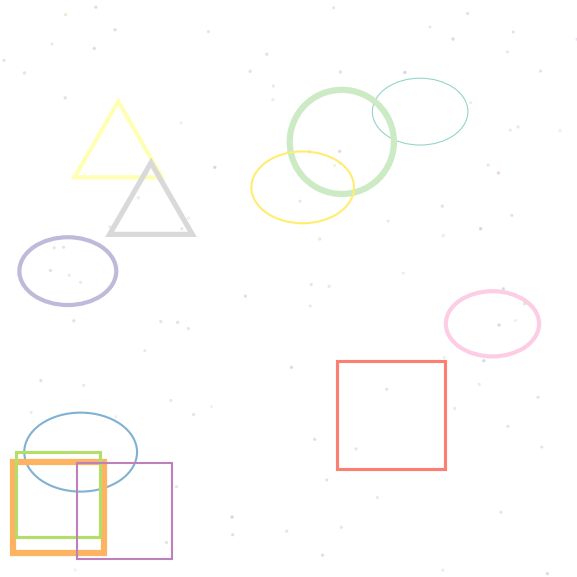[{"shape": "oval", "thickness": 0.5, "radius": 0.41, "center": [0.727, 0.806]}, {"shape": "triangle", "thickness": 2, "radius": 0.44, "center": [0.205, 0.736]}, {"shape": "oval", "thickness": 2, "radius": 0.42, "center": [0.117, 0.53]}, {"shape": "square", "thickness": 1.5, "radius": 0.47, "center": [0.677, 0.281]}, {"shape": "oval", "thickness": 1, "radius": 0.49, "center": [0.14, 0.216]}, {"shape": "square", "thickness": 3, "radius": 0.39, "center": [0.102, 0.12]}, {"shape": "square", "thickness": 1.5, "radius": 0.37, "center": [0.101, 0.142]}, {"shape": "oval", "thickness": 2, "radius": 0.4, "center": [0.853, 0.438]}, {"shape": "triangle", "thickness": 2.5, "radius": 0.41, "center": [0.261, 0.635]}, {"shape": "square", "thickness": 1, "radius": 0.41, "center": [0.216, 0.114]}, {"shape": "circle", "thickness": 3, "radius": 0.45, "center": [0.592, 0.753]}, {"shape": "oval", "thickness": 1, "radius": 0.44, "center": [0.524, 0.675]}]